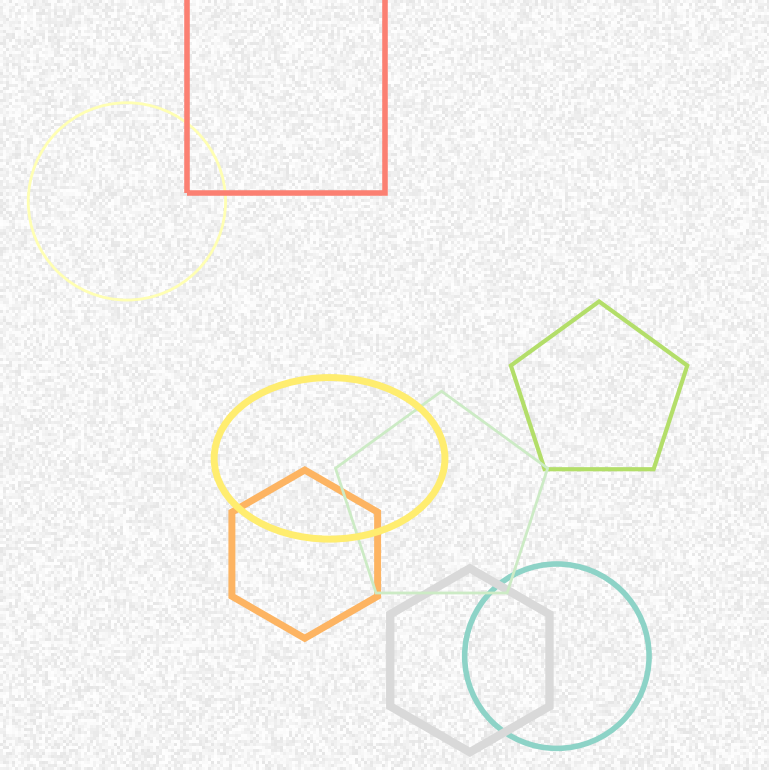[{"shape": "circle", "thickness": 2, "radius": 0.6, "center": [0.723, 0.148]}, {"shape": "circle", "thickness": 1, "radius": 0.64, "center": [0.165, 0.738]}, {"shape": "square", "thickness": 2, "radius": 0.64, "center": [0.371, 0.878]}, {"shape": "hexagon", "thickness": 2.5, "radius": 0.55, "center": [0.396, 0.28]}, {"shape": "pentagon", "thickness": 1.5, "radius": 0.6, "center": [0.778, 0.488]}, {"shape": "hexagon", "thickness": 3, "radius": 0.6, "center": [0.61, 0.143]}, {"shape": "pentagon", "thickness": 1, "radius": 0.72, "center": [0.573, 0.347]}, {"shape": "oval", "thickness": 2.5, "radius": 0.75, "center": [0.428, 0.405]}]